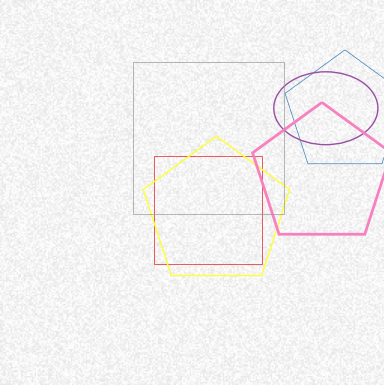[{"shape": "square", "thickness": 0.5, "radius": 0.71, "center": [0.541, 0.454]}, {"shape": "pentagon", "thickness": 0.5, "radius": 0.82, "center": [0.896, 0.707]}, {"shape": "oval", "thickness": 1, "radius": 0.68, "center": [0.846, 0.719]}, {"shape": "pentagon", "thickness": 1, "radius": 1.0, "center": [0.562, 0.446]}, {"shape": "pentagon", "thickness": 2, "radius": 0.95, "center": [0.836, 0.545]}, {"shape": "square", "thickness": 0.5, "radius": 0.98, "center": [0.542, 0.642]}]